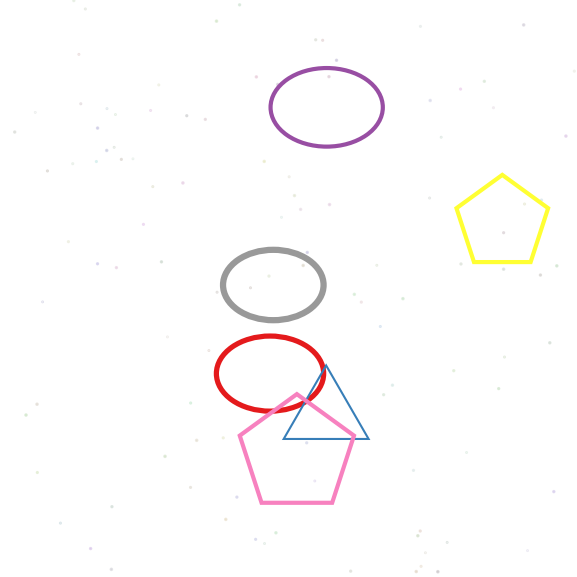[{"shape": "oval", "thickness": 2.5, "radius": 0.46, "center": [0.468, 0.352]}, {"shape": "triangle", "thickness": 1, "radius": 0.42, "center": [0.565, 0.281]}, {"shape": "oval", "thickness": 2, "radius": 0.49, "center": [0.566, 0.813]}, {"shape": "pentagon", "thickness": 2, "radius": 0.42, "center": [0.87, 0.613]}, {"shape": "pentagon", "thickness": 2, "radius": 0.52, "center": [0.514, 0.213]}, {"shape": "oval", "thickness": 3, "radius": 0.44, "center": [0.473, 0.506]}]